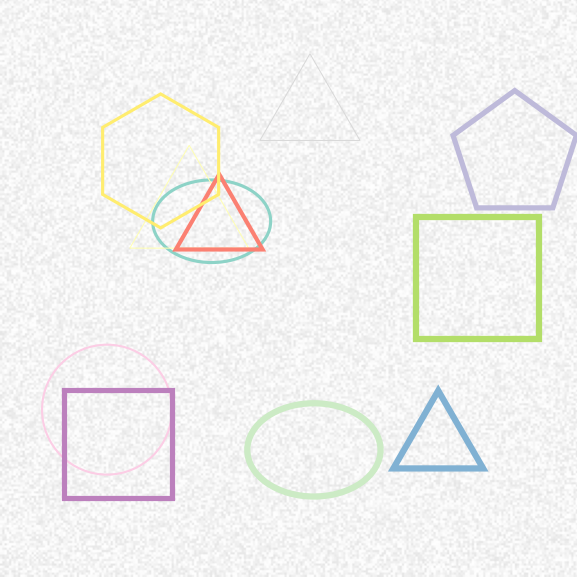[{"shape": "oval", "thickness": 1.5, "radius": 0.51, "center": [0.367, 0.616]}, {"shape": "triangle", "thickness": 0.5, "radius": 0.59, "center": [0.328, 0.629]}, {"shape": "pentagon", "thickness": 2.5, "radius": 0.56, "center": [0.891, 0.73]}, {"shape": "triangle", "thickness": 2, "radius": 0.43, "center": [0.38, 0.611]}, {"shape": "triangle", "thickness": 3, "radius": 0.45, "center": [0.759, 0.233]}, {"shape": "square", "thickness": 3, "radius": 0.53, "center": [0.827, 0.518]}, {"shape": "circle", "thickness": 1, "radius": 0.56, "center": [0.185, 0.29]}, {"shape": "triangle", "thickness": 0.5, "radius": 0.5, "center": [0.537, 0.806]}, {"shape": "square", "thickness": 2.5, "radius": 0.47, "center": [0.204, 0.23]}, {"shape": "oval", "thickness": 3, "radius": 0.58, "center": [0.544, 0.22]}, {"shape": "hexagon", "thickness": 1.5, "radius": 0.58, "center": [0.278, 0.72]}]